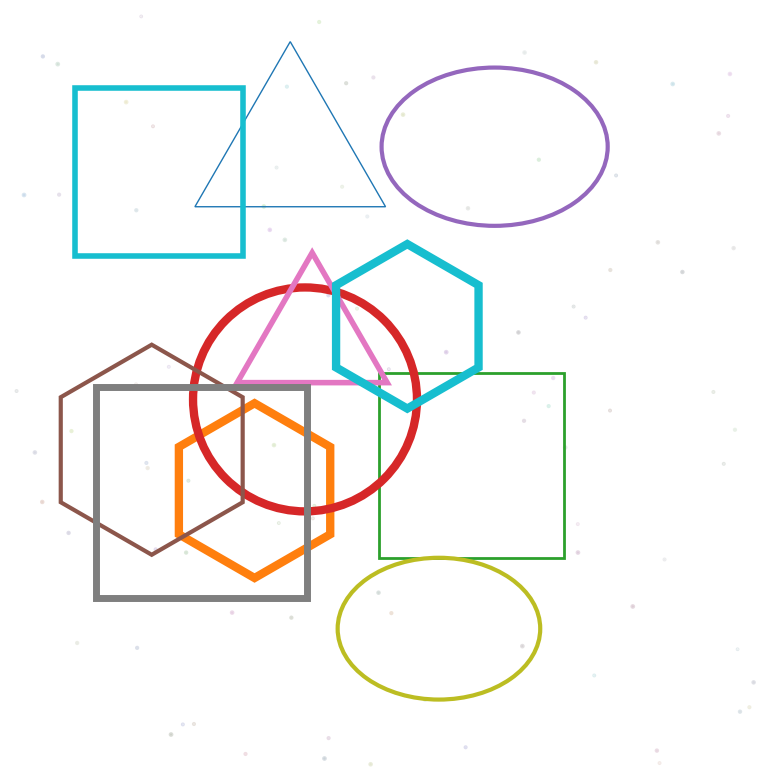[{"shape": "triangle", "thickness": 0.5, "radius": 0.71, "center": [0.377, 0.803]}, {"shape": "hexagon", "thickness": 3, "radius": 0.57, "center": [0.331, 0.363]}, {"shape": "square", "thickness": 1, "radius": 0.6, "center": [0.613, 0.395]}, {"shape": "circle", "thickness": 3, "radius": 0.73, "center": [0.396, 0.481]}, {"shape": "oval", "thickness": 1.5, "radius": 0.73, "center": [0.642, 0.809]}, {"shape": "hexagon", "thickness": 1.5, "radius": 0.68, "center": [0.197, 0.416]}, {"shape": "triangle", "thickness": 2, "radius": 0.56, "center": [0.405, 0.559]}, {"shape": "square", "thickness": 2.5, "radius": 0.69, "center": [0.262, 0.36]}, {"shape": "oval", "thickness": 1.5, "radius": 0.66, "center": [0.57, 0.184]}, {"shape": "hexagon", "thickness": 3, "radius": 0.53, "center": [0.529, 0.576]}, {"shape": "square", "thickness": 2, "radius": 0.54, "center": [0.206, 0.777]}]